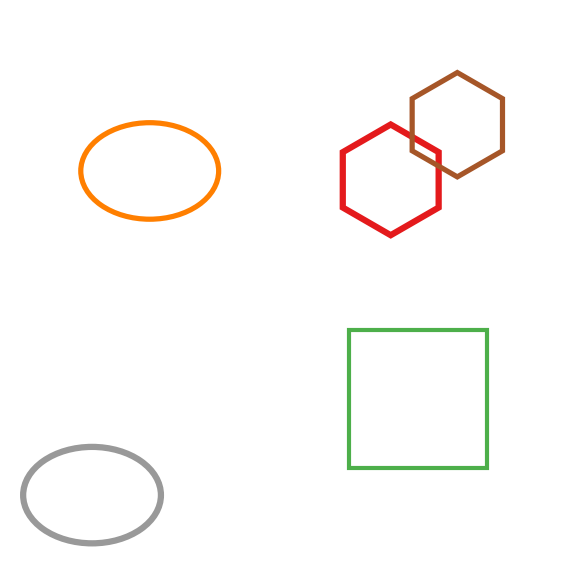[{"shape": "hexagon", "thickness": 3, "radius": 0.48, "center": [0.677, 0.688]}, {"shape": "square", "thickness": 2, "radius": 0.6, "center": [0.724, 0.308]}, {"shape": "oval", "thickness": 2.5, "radius": 0.6, "center": [0.259, 0.703]}, {"shape": "hexagon", "thickness": 2.5, "radius": 0.45, "center": [0.792, 0.783]}, {"shape": "oval", "thickness": 3, "radius": 0.6, "center": [0.159, 0.142]}]